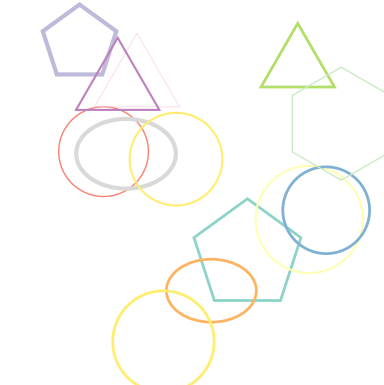[{"shape": "pentagon", "thickness": 2, "radius": 0.73, "center": [0.643, 0.338]}, {"shape": "circle", "thickness": 1.5, "radius": 0.7, "center": [0.803, 0.43]}, {"shape": "pentagon", "thickness": 3, "radius": 0.5, "center": [0.207, 0.888]}, {"shape": "circle", "thickness": 1, "radius": 0.58, "center": [0.269, 0.606]}, {"shape": "circle", "thickness": 2, "radius": 0.56, "center": [0.847, 0.454]}, {"shape": "oval", "thickness": 2, "radius": 0.58, "center": [0.549, 0.245]}, {"shape": "triangle", "thickness": 2, "radius": 0.55, "center": [0.773, 0.829]}, {"shape": "triangle", "thickness": 0.5, "radius": 0.64, "center": [0.356, 0.786]}, {"shape": "oval", "thickness": 3, "radius": 0.65, "center": [0.327, 0.601]}, {"shape": "triangle", "thickness": 1.5, "radius": 0.62, "center": [0.306, 0.777]}, {"shape": "hexagon", "thickness": 1, "radius": 0.73, "center": [0.886, 0.679]}, {"shape": "circle", "thickness": 1.5, "radius": 0.6, "center": [0.457, 0.587]}, {"shape": "circle", "thickness": 2, "radius": 0.66, "center": [0.425, 0.113]}]